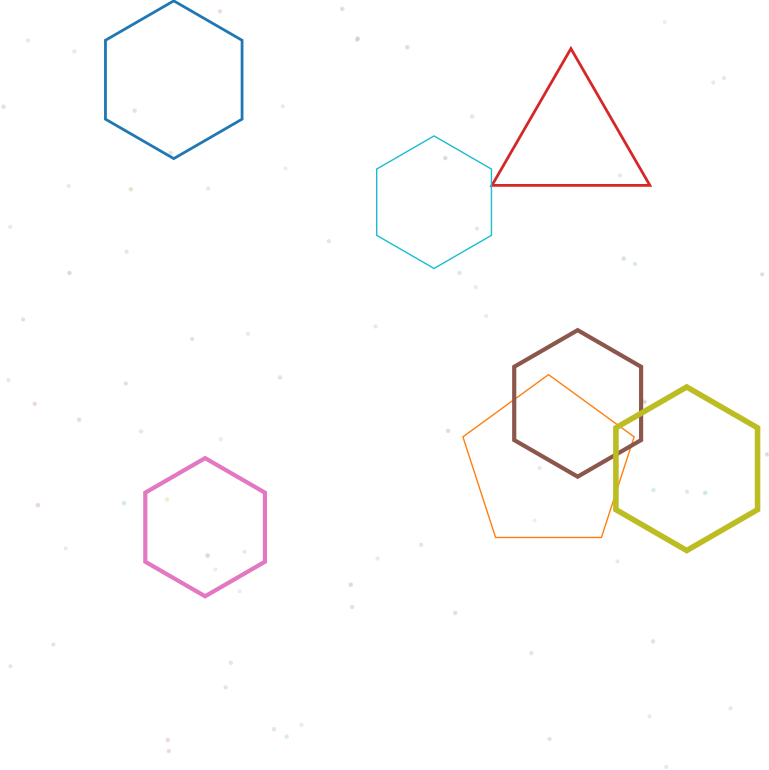[{"shape": "hexagon", "thickness": 1, "radius": 0.51, "center": [0.226, 0.896]}, {"shape": "pentagon", "thickness": 0.5, "radius": 0.58, "center": [0.712, 0.397]}, {"shape": "triangle", "thickness": 1, "radius": 0.59, "center": [0.741, 0.818]}, {"shape": "hexagon", "thickness": 1.5, "radius": 0.48, "center": [0.75, 0.476]}, {"shape": "hexagon", "thickness": 1.5, "radius": 0.45, "center": [0.266, 0.315]}, {"shape": "hexagon", "thickness": 2, "radius": 0.53, "center": [0.892, 0.391]}, {"shape": "hexagon", "thickness": 0.5, "radius": 0.43, "center": [0.564, 0.737]}]